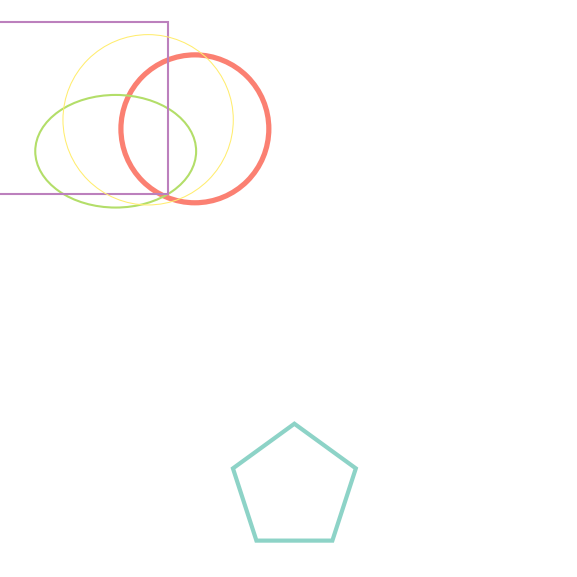[{"shape": "pentagon", "thickness": 2, "radius": 0.56, "center": [0.51, 0.154]}, {"shape": "circle", "thickness": 2.5, "radius": 0.64, "center": [0.337, 0.776]}, {"shape": "oval", "thickness": 1, "radius": 0.7, "center": [0.2, 0.737]}, {"shape": "square", "thickness": 1, "radius": 0.74, "center": [0.143, 0.812]}, {"shape": "circle", "thickness": 0.5, "radius": 0.74, "center": [0.256, 0.792]}]